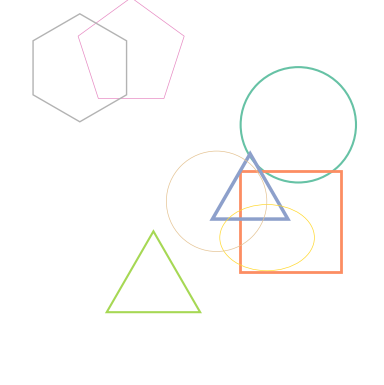[{"shape": "circle", "thickness": 1.5, "radius": 0.75, "center": [0.775, 0.676]}, {"shape": "square", "thickness": 2, "radius": 0.65, "center": [0.754, 0.424]}, {"shape": "triangle", "thickness": 2.5, "radius": 0.57, "center": [0.65, 0.488]}, {"shape": "pentagon", "thickness": 0.5, "radius": 0.72, "center": [0.341, 0.861]}, {"shape": "triangle", "thickness": 1.5, "radius": 0.7, "center": [0.399, 0.259]}, {"shape": "oval", "thickness": 0.5, "radius": 0.61, "center": [0.694, 0.383]}, {"shape": "circle", "thickness": 0.5, "radius": 0.65, "center": [0.563, 0.477]}, {"shape": "hexagon", "thickness": 1, "radius": 0.7, "center": [0.207, 0.824]}]